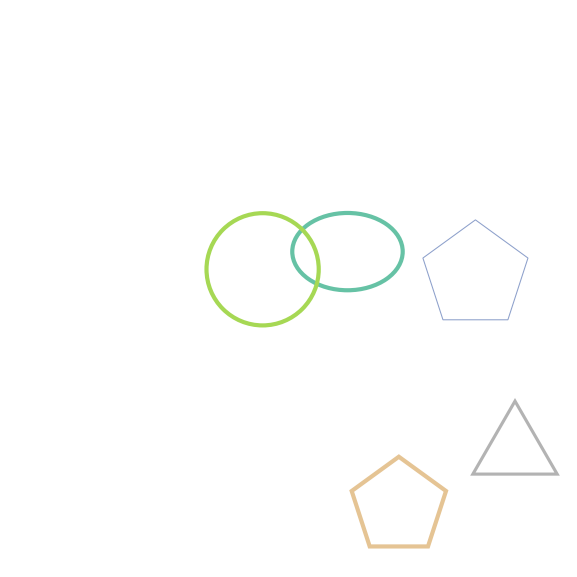[{"shape": "oval", "thickness": 2, "radius": 0.48, "center": [0.602, 0.563]}, {"shape": "pentagon", "thickness": 0.5, "radius": 0.48, "center": [0.823, 0.523]}, {"shape": "circle", "thickness": 2, "radius": 0.49, "center": [0.455, 0.533]}, {"shape": "pentagon", "thickness": 2, "radius": 0.43, "center": [0.691, 0.122]}, {"shape": "triangle", "thickness": 1.5, "radius": 0.42, "center": [0.892, 0.22]}]